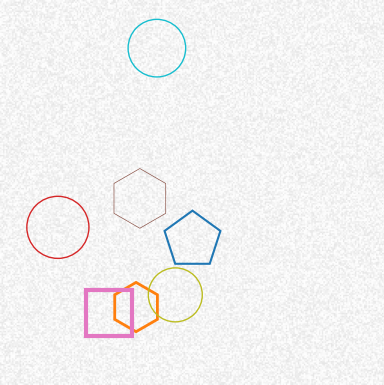[{"shape": "pentagon", "thickness": 1.5, "radius": 0.38, "center": [0.5, 0.377]}, {"shape": "hexagon", "thickness": 2, "radius": 0.32, "center": [0.353, 0.202]}, {"shape": "circle", "thickness": 1, "radius": 0.4, "center": [0.15, 0.409]}, {"shape": "hexagon", "thickness": 0.5, "radius": 0.39, "center": [0.363, 0.485]}, {"shape": "square", "thickness": 3, "radius": 0.3, "center": [0.283, 0.186]}, {"shape": "circle", "thickness": 1, "radius": 0.35, "center": [0.455, 0.234]}, {"shape": "circle", "thickness": 1, "radius": 0.37, "center": [0.408, 0.875]}]